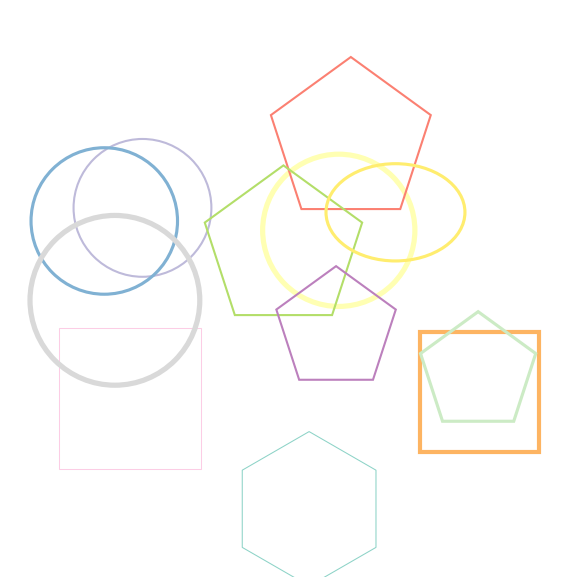[{"shape": "hexagon", "thickness": 0.5, "radius": 0.67, "center": [0.535, 0.118]}, {"shape": "circle", "thickness": 2.5, "radius": 0.66, "center": [0.587, 0.6]}, {"shape": "circle", "thickness": 1, "radius": 0.6, "center": [0.247, 0.639]}, {"shape": "pentagon", "thickness": 1, "radius": 0.73, "center": [0.608, 0.755]}, {"shape": "circle", "thickness": 1.5, "radius": 0.63, "center": [0.181, 0.616]}, {"shape": "square", "thickness": 2, "radius": 0.52, "center": [0.83, 0.32]}, {"shape": "pentagon", "thickness": 1, "radius": 0.72, "center": [0.491, 0.569]}, {"shape": "square", "thickness": 0.5, "radius": 0.61, "center": [0.225, 0.309]}, {"shape": "circle", "thickness": 2.5, "radius": 0.73, "center": [0.199, 0.479]}, {"shape": "pentagon", "thickness": 1, "radius": 0.54, "center": [0.582, 0.43]}, {"shape": "pentagon", "thickness": 1.5, "radius": 0.52, "center": [0.828, 0.355]}, {"shape": "oval", "thickness": 1.5, "radius": 0.6, "center": [0.685, 0.631]}]